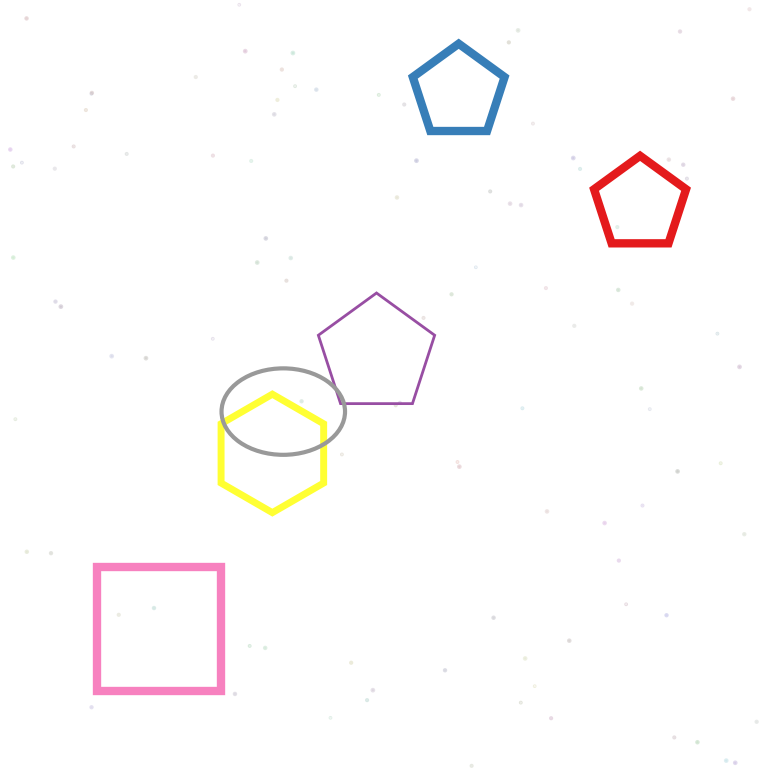[{"shape": "pentagon", "thickness": 3, "radius": 0.31, "center": [0.831, 0.735]}, {"shape": "pentagon", "thickness": 3, "radius": 0.31, "center": [0.596, 0.881]}, {"shape": "pentagon", "thickness": 1, "radius": 0.4, "center": [0.489, 0.54]}, {"shape": "hexagon", "thickness": 2.5, "radius": 0.38, "center": [0.354, 0.411]}, {"shape": "square", "thickness": 3, "radius": 0.4, "center": [0.206, 0.184]}, {"shape": "oval", "thickness": 1.5, "radius": 0.4, "center": [0.368, 0.465]}]